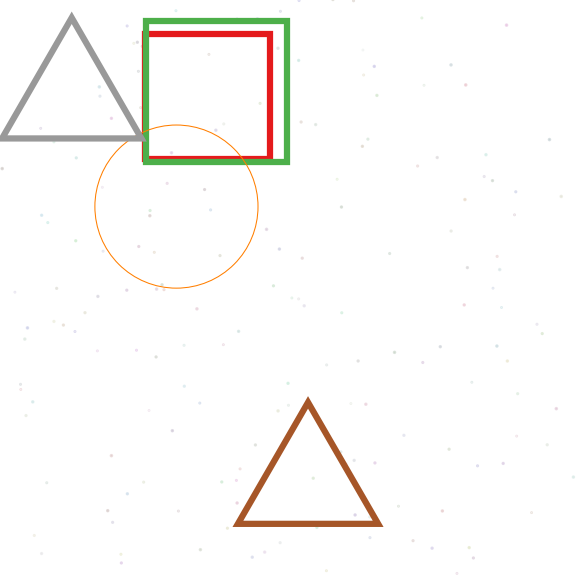[{"shape": "square", "thickness": 3, "radius": 0.54, "center": [0.36, 0.832]}, {"shape": "square", "thickness": 3, "radius": 0.61, "center": [0.375, 0.841]}, {"shape": "circle", "thickness": 0.5, "radius": 0.71, "center": [0.306, 0.641]}, {"shape": "triangle", "thickness": 3, "radius": 0.7, "center": [0.533, 0.162]}, {"shape": "triangle", "thickness": 3, "radius": 0.7, "center": [0.124, 0.829]}]